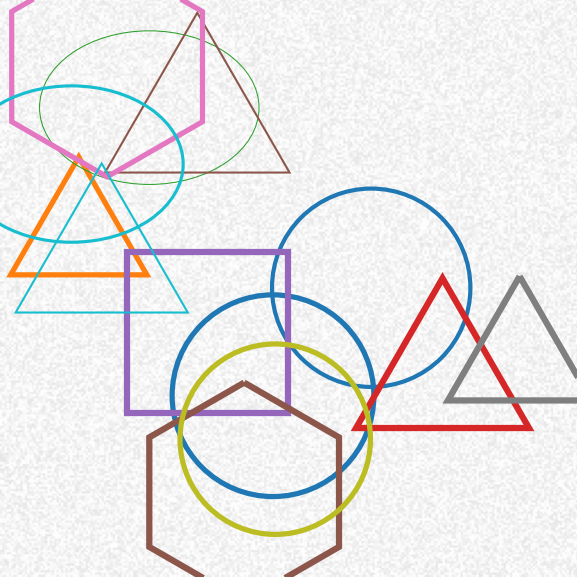[{"shape": "circle", "thickness": 2.5, "radius": 0.87, "center": [0.473, 0.314]}, {"shape": "circle", "thickness": 2, "radius": 0.86, "center": [0.643, 0.501]}, {"shape": "triangle", "thickness": 2.5, "radius": 0.68, "center": [0.136, 0.591]}, {"shape": "oval", "thickness": 0.5, "radius": 0.95, "center": [0.258, 0.813]}, {"shape": "triangle", "thickness": 3, "radius": 0.86, "center": [0.766, 0.344]}, {"shape": "square", "thickness": 3, "radius": 0.69, "center": [0.359, 0.424]}, {"shape": "hexagon", "thickness": 3, "radius": 0.95, "center": [0.423, 0.147]}, {"shape": "triangle", "thickness": 1, "radius": 0.92, "center": [0.342, 0.793]}, {"shape": "hexagon", "thickness": 2.5, "radius": 0.95, "center": [0.185, 0.884]}, {"shape": "triangle", "thickness": 3, "radius": 0.72, "center": [0.9, 0.377]}, {"shape": "circle", "thickness": 2.5, "radius": 0.82, "center": [0.477, 0.239]}, {"shape": "oval", "thickness": 1.5, "radius": 0.97, "center": [0.124, 0.715]}, {"shape": "triangle", "thickness": 1, "radius": 0.86, "center": [0.176, 0.544]}]